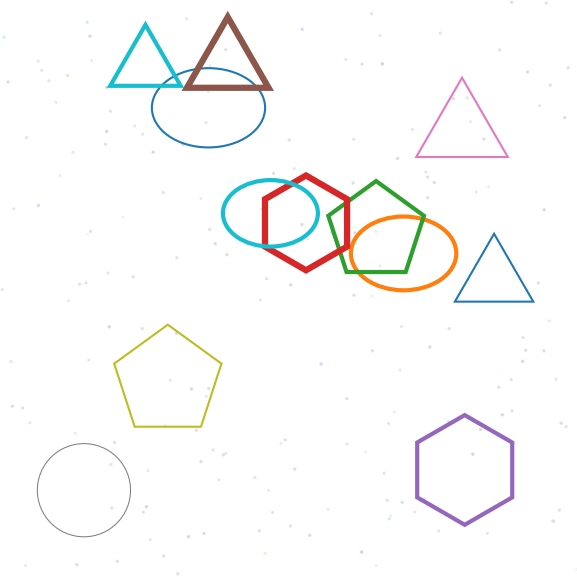[{"shape": "triangle", "thickness": 1, "radius": 0.39, "center": [0.856, 0.516]}, {"shape": "oval", "thickness": 1, "radius": 0.49, "center": [0.361, 0.812]}, {"shape": "oval", "thickness": 2, "radius": 0.46, "center": [0.699, 0.56]}, {"shape": "pentagon", "thickness": 2, "radius": 0.44, "center": [0.651, 0.599]}, {"shape": "hexagon", "thickness": 3, "radius": 0.41, "center": [0.53, 0.613]}, {"shape": "hexagon", "thickness": 2, "radius": 0.47, "center": [0.805, 0.185]}, {"shape": "triangle", "thickness": 3, "radius": 0.41, "center": [0.394, 0.888]}, {"shape": "triangle", "thickness": 1, "radius": 0.46, "center": [0.8, 0.773]}, {"shape": "circle", "thickness": 0.5, "radius": 0.4, "center": [0.145, 0.15]}, {"shape": "pentagon", "thickness": 1, "radius": 0.49, "center": [0.291, 0.339]}, {"shape": "triangle", "thickness": 2, "radius": 0.35, "center": [0.252, 0.886]}, {"shape": "oval", "thickness": 2, "radius": 0.41, "center": [0.468, 0.63]}]